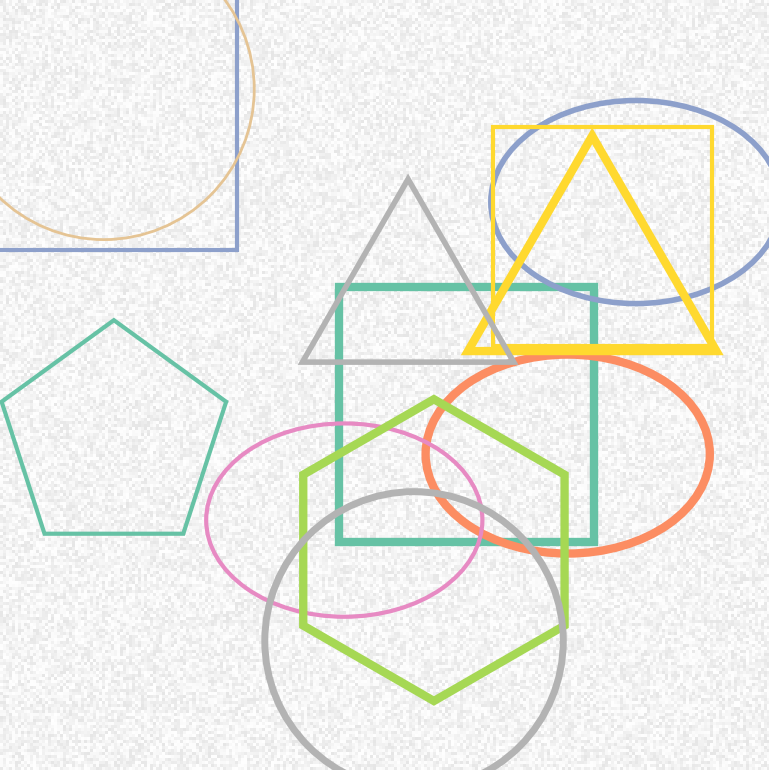[{"shape": "pentagon", "thickness": 1.5, "radius": 0.77, "center": [0.148, 0.431]}, {"shape": "square", "thickness": 3, "radius": 0.83, "center": [0.605, 0.461]}, {"shape": "oval", "thickness": 3, "radius": 0.92, "center": [0.737, 0.41]}, {"shape": "square", "thickness": 1.5, "radius": 0.97, "center": [0.113, 0.869]}, {"shape": "oval", "thickness": 2, "radius": 0.94, "center": [0.826, 0.738]}, {"shape": "oval", "thickness": 1.5, "radius": 0.9, "center": [0.447, 0.325]}, {"shape": "hexagon", "thickness": 3, "radius": 0.98, "center": [0.564, 0.286]}, {"shape": "triangle", "thickness": 3, "radius": 0.93, "center": [0.769, 0.637]}, {"shape": "square", "thickness": 1.5, "radius": 0.71, "center": [0.783, 0.693]}, {"shape": "circle", "thickness": 1, "radius": 0.98, "center": [0.135, 0.884]}, {"shape": "circle", "thickness": 2.5, "radius": 0.97, "center": [0.538, 0.168]}, {"shape": "triangle", "thickness": 2, "radius": 0.79, "center": [0.53, 0.609]}]